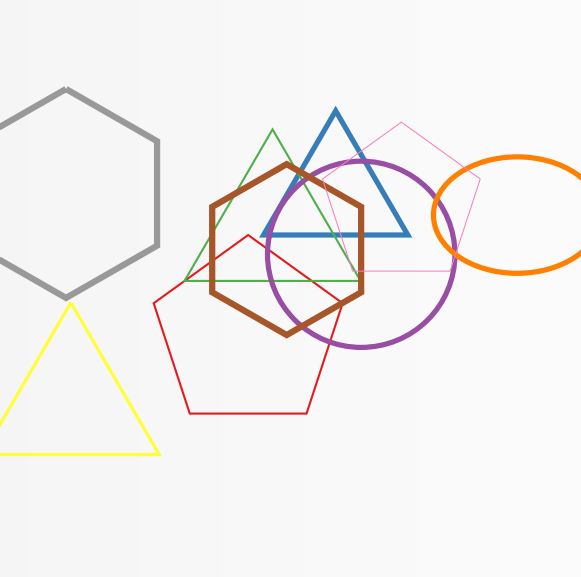[{"shape": "pentagon", "thickness": 1, "radius": 0.85, "center": [0.427, 0.421]}, {"shape": "triangle", "thickness": 2.5, "radius": 0.72, "center": [0.578, 0.664]}, {"shape": "triangle", "thickness": 1, "radius": 0.87, "center": [0.469, 0.6]}, {"shape": "circle", "thickness": 2.5, "radius": 0.81, "center": [0.621, 0.559]}, {"shape": "oval", "thickness": 2.5, "radius": 0.72, "center": [0.89, 0.627]}, {"shape": "triangle", "thickness": 1.5, "radius": 0.88, "center": [0.122, 0.3]}, {"shape": "hexagon", "thickness": 3, "radius": 0.74, "center": [0.493, 0.567]}, {"shape": "pentagon", "thickness": 0.5, "radius": 0.71, "center": [0.691, 0.645]}, {"shape": "hexagon", "thickness": 3, "radius": 0.9, "center": [0.114, 0.664]}]